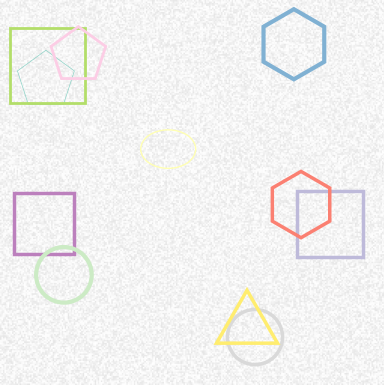[{"shape": "pentagon", "thickness": 0.5, "radius": 0.39, "center": [0.119, 0.792]}, {"shape": "oval", "thickness": 1, "radius": 0.36, "center": [0.437, 0.613]}, {"shape": "square", "thickness": 2.5, "radius": 0.43, "center": [0.856, 0.418]}, {"shape": "hexagon", "thickness": 2.5, "radius": 0.43, "center": [0.782, 0.469]}, {"shape": "hexagon", "thickness": 3, "radius": 0.46, "center": [0.763, 0.885]}, {"shape": "square", "thickness": 2, "radius": 0.49, "center": [0.123, 0.829]}, {"shape": "pentagon", "thickness": 2, "radius": 0.37, "center": [0.204, 0.856]}, {"shape": "circle", "thickness": 2.5, "radius": 0.36, "center": [0.662, 0.125]}, {"shape": "square", "thickness": 2.5, "radius": 0.39, "center": [0.114, 0.419]}, {"shape": "circle", "thickness": 3, "radius": 0.36, "center": [0.166, 0.286]}, {"shape": "triangle", "thickness": 2.5, "radius": 0.46, "center": [0.642, 0.154]}]